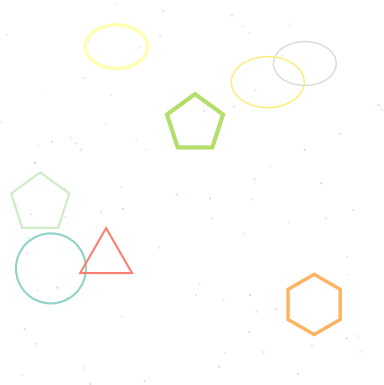[{"shape": "circle", "thickness": 1.5, "radius": 0.45, "center": [0.132, 0.303]}, {"shape": "oval", "thickness": 2.5, "radius": 0.41, "center": [0.302, 0.879]}, {"shape": "triangle", "thickness": 1.5, "radius": 0.39, "center": [0.276, 0.33]}, {"shape": "hexagon", "thickness": 2.5, "radius": 0.39, "center": [0.816, 0.209]}, {"shape": "pentagon", "thickness": 3, "radius": 0.38, "center": [0.506, 0.679]}, {"shape": "oval", "thickness": 1, "radius": 0.41, "center": [0.792, 0.835]}, {"shape": "pentagon", "thickness": 1.5, "radius": 0.4, "center": [0.104, 0.473]}, {"shape": "oval", "thickness": 1, "radius": 0.47, "center": [0.695, 0.787]}]